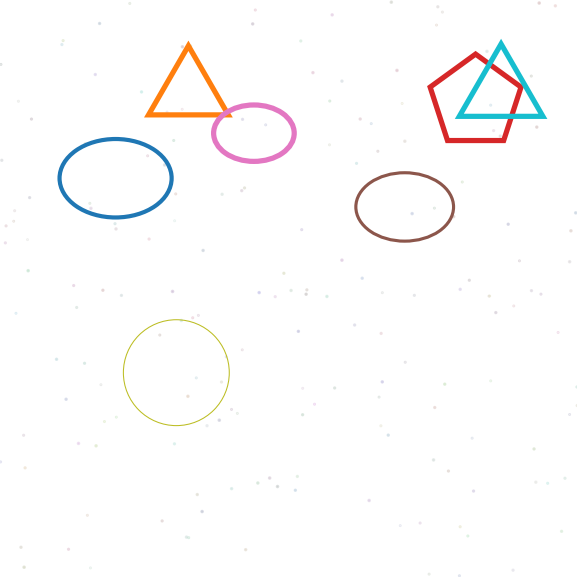[{"shape": "oval", "thickness": 2, "radius": 0.49, "center": [0.2, 0.691]}, {"shape": "triangle", "thickness": 2.5, "radius": 0.4, "center": [0.326, 0.84]}, {"shape": "pentagon", "thickness": 2.5, "radius": 0.41, "center": [0.824, 0.823]}, {"shape": "oval", "thickness": 1.5, "radius": 0.42, "center": [0.701, 0.641]}, {"shape": "oval", "thickness": 2.5, "radius": 0.35, "center": [0.44, 0.769]}, {"shape": "circle", "thickness": 0.5, "radius": 0.46, "center": [0.305, 0.354]}, {"shape": "triangle", "thickness": 2.5, "radius": 0.42, "center": [0.868, 0.839]}]